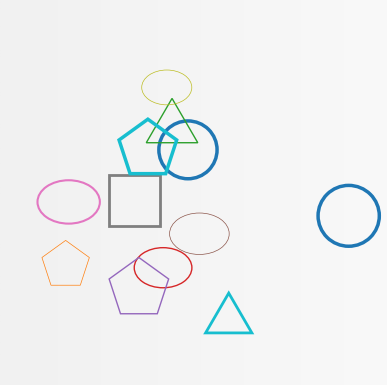[{"shape": "circle", "thickness": 2.5, "radius": 0.38, "center": [0.485, 0.611]}, {"shape": "circle", "thickness": 2.5, "radius": 0.4, "center": [0.9, 0.439]}, {"shape": "pentagon", "thickness": 0.5, "radius": 0.32, "center": [0.169, 0.311]}, {"shape": "triangle", "thickness": 1, "radius": 0.38, "center": [0.444, 0.668]}, {"shape": "oval", "thickness": 1, "radius": 0.37, "center": [0.421, 0.305]}, {"shape": "pentagon", "thickness": 1, "radius": 0.4, "center": [0.358, 0.25]}, {"shape": "oval", "thickness": 0.5, "radius": 0.38, "center": [0.515, 0.393]}, {"shape": "oval", "thickness": 1.5, "radius": 0.4, "center": [0.177, 0.475]}, {"shape": "square", "thickness": 2, "radius": 0.33, "center": [0.347, 0.479]}, {"shape": "oval", "thickness": 0.5, "radius": 0.32, "center": [0.43, 0.773]}, {"shape": "pentagon", "thickness": 2.5, "radius": 0.39, "center": [0.382, 0.612]}, {"shape": "triangle", "thickness": 2, "radius": 0.34, "center": [0.59, 0.17]}]